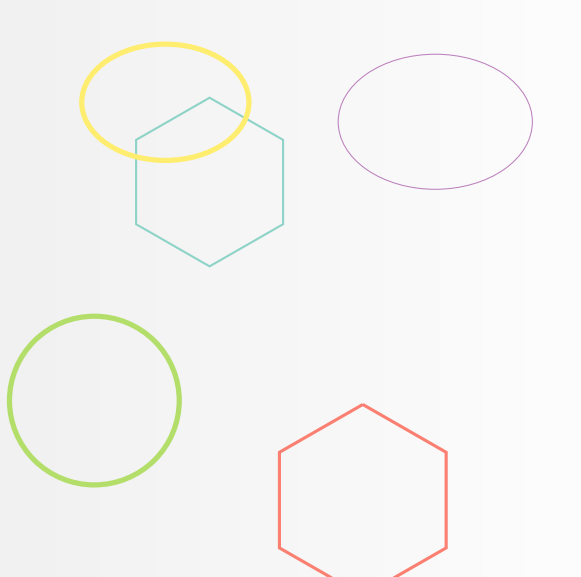[{"shape": "hexagon", "thickness": 1, "radius": 0.73, "center": [0.361, 0.684]}, {"shape": "hexagon", "thickness": 1.5, "radius": 0.83, "center": [0.624, 0.133]}, {"shape": "circle", "thickness": 2.5, "radius": 0.73, "center": [0.162, 0.306]}, {"shape": "oval", "thickness": 0.5, "radius": 0.84, "center": [0.749, 0.788]}, {"shape": "oval", "thickness": 2.5, "radius": 0.72, "center": [0.284, 0.822]}]